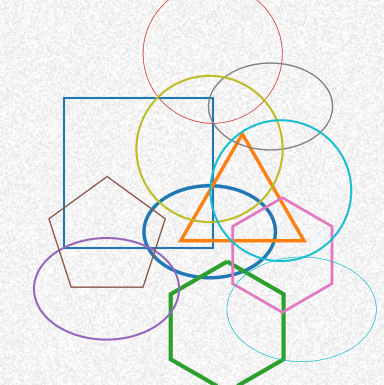[{"shape": "oval", "thickness": 2.5, "radius": 0.85, "center": [0.545, 0.398]}, {"shape": "square", "thickness": 1.5, "radius": 0.97, "center": [0.36, 0.551]}, {"shape": "triangle", "thickness": 2.5, "radius": 0.92, "center": [0.63, 0.467]}, {"shape": "hexagon", "thickness": 3, "radius": 0.85, "center": [0.59, 0.151]}, {"shape": "circle", "thickness": 0.5, "radius": 0.9, "center": [0.552, 0.86]}, {"shape": "oval", "thickness": 1.5, "radius": 0.94, "center": [0.277, 0.25]}, {"shape": "pentagon", "thickness": 1, "radius": 0.79, "center": [0.278, 0.383]}, {"shape": "hexagon", "thickness": 2, "radius": 0.74, "center": [0.733, 0.338]}, {"shape": "oval", "thickness": 1, "radius": 0.81, "center": [0.703, 0.723]}, {"shape": "circle", "thickness": 1.5, "radius": 0.95, "center": [0.544, 0.613]}, {"shape": "circle", "thickness": 1.5, "radius": 0.91, "center": [0.73, 0.505]}, {"shape": "oval", "thickness": 0.5, "radius": 0.97, "center": [0.784, 0.197]}]